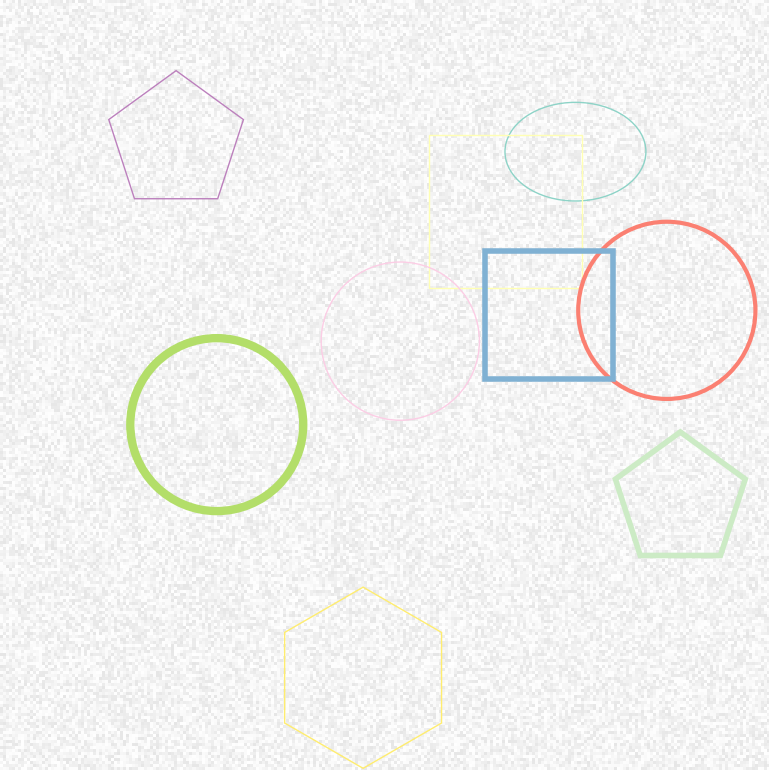[{"shape": "oval", "thickness": 0.5, "radius": 0.46, "center": [0.747, 0.803]}, {"shape": "square", "thickness": 0.5, "radius": 0.49, "center": [0.657, 0.725]}, {"shape": "circle", "thickness": 1.5, "radius": 0.58, "center": [0.866, 0.597]}, {"shape": "square", "thickness": 2, "radius": 0.41, "center": [0.713, 0.591]}, {"shape": "circle", "thickness": 3, "radius": 0.56, "center": [0.282, 0.449]}, {"shape": "circle", "thickness": 0.5, "radius": 0.51, "center": [0.52, 0.557]}, {"shape": "pentagon", "thickness": 0.5, "radius": 0.46, "center": [0.229, 0.816]}, {"shape": "pentagon", "thickness": 2, "radius": 0.44, "center": [0.884, 0.35]}, {"shape": "hexagon", "thickness": 0.5, "radius": 0.59, "center": [0.472, 0.12]}]